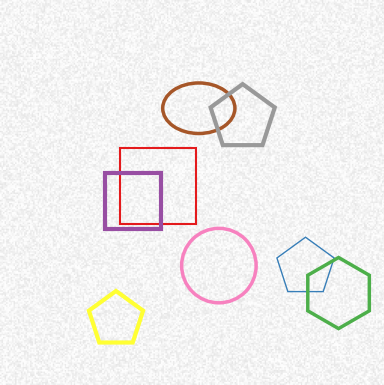[{"shape": "square", "thickness": 1.5, "radius": 0.49, "center": [0.411, 0.518]}, {"shape": "pentagon", "thickness": 1, "radius": 0.39, "center": [0.794, 0.306]}, {"shape": "hexagon", "thickness": 2.5, "radius": 0.46, "center": [0.879, 0.239]}, {"shape": "square", "thickness": 3, "radius": 0.36, "center": [0.345, 0.477]}, {"shape": "pentagon", "thickness": 3, "radius": 0.37, "center": [0.301, 0.17]}, {"shape": "oval", "thickness": 2.5, "radius": 0.47, "center": [0.516, 0.719]}, {"shape": "circle", "thickness": 2.5, "radius": 0.48, "center": [0.569, 0.31]}, {"shape": "pentagon", "thickness": 3, "radius": 0.44, "center": [0.63, 0.694]}]